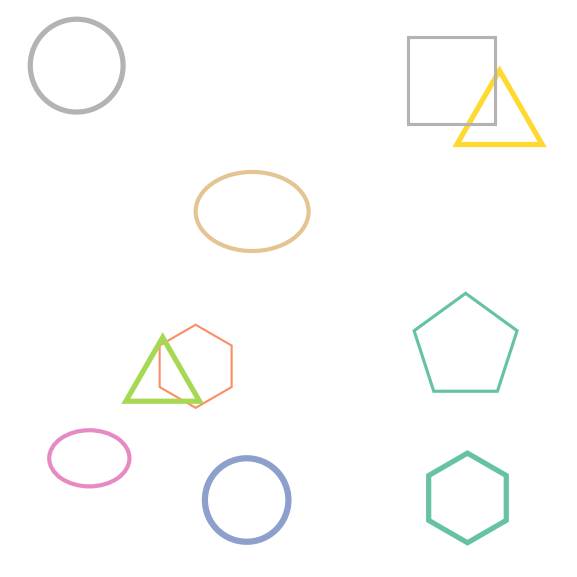[{"shape": "hexagon", "thickness": 2.5, "radius": 0.39, "center": [0.809, 0.137]}, {"shape": "pentagon", "thickness": 1.5, "radius": 0.47, "center": [0.806, 0.397]}, {"shape": "hexagon", "thickness": 1, "radius": 0.36, "center": [0.339, 0.365]}, {"shape": "circle", "thickness": 3, "radius": 0.36, "center": [0.427, 0.133]}, {"shape": "oval", "thickness": 2, "radius": 0.35, "center": [0.155, 0.206]}, {"shape": "triangle", "thickness": 2.5, "radius": 0.37, "center": [0.282, 0.341]}, {"shape": "triangle", "thickness": 2.5, "radius": 0.43, "center": [0.865, 0.792]}, {"shape": "oval", "thickness": 2, "radius": 0.49, "center": [0.437, 0.633]}, {"shape": "square", "thickness": 1.5, "radius": 0.38, "center": [0.781, 0.86]}, {"shape": "circle", "thickness": 2.5, "radius": 0.4, "center": [0.133, 0.886]}]